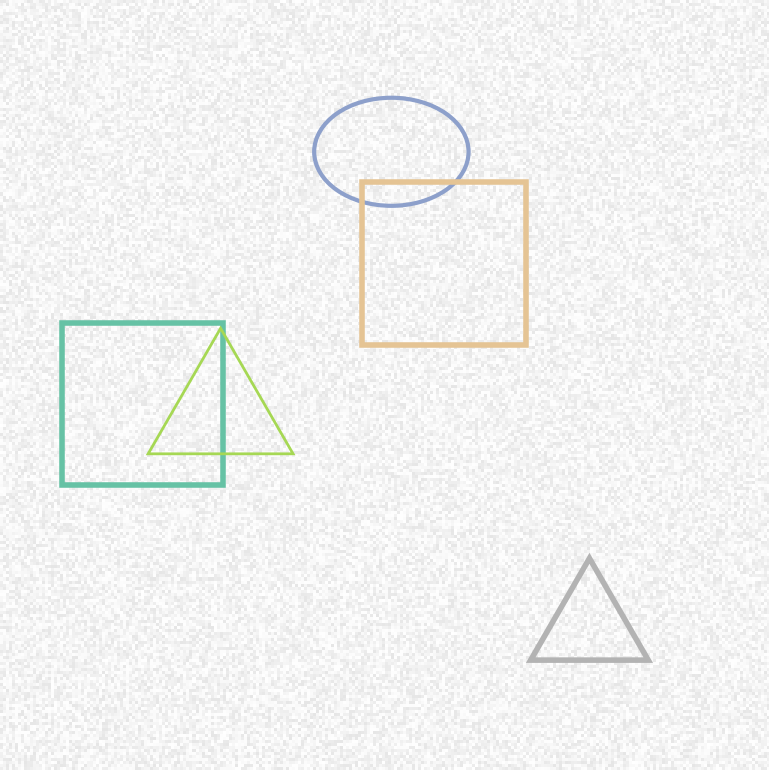[{"shape": "square", "thickness": 2, "radius": 0.53, "center": [0.185, 0.475]}, {"shape": "oval", "thickness": 1.5, "radius": 0.5, "center": [0.508, 0.803]}, {"shape": "triangle", "thickness": 1, "radius": 0.54, "center": [0.286, 0.465]}, {"shape": "square", "thickness": 2, "radius": 0.53, "center": [0.577, 0.657]}, {"shape": "triangle", "thickness": 2, "radius": 0.44, "center": [0.766, 0.187]}]